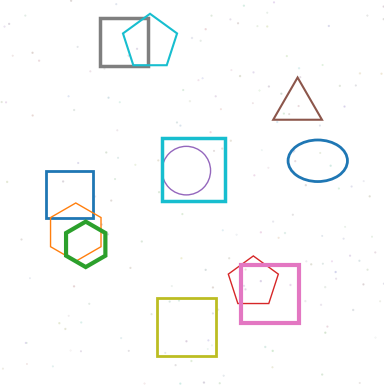[{"shape": "oval", "thickness": 2, "radius": 0.39, "center": [0.825, 0.582]}, {"shape": "square", "thickness": 2, "radius": 0.3, "center": [0.18, 0.496]}, {"shape": "hexagon", "thickness": 1, "radius": 0.38, "center": [0.197, 0.397]}, {"shape": "hexagon", "thickness": 3, "radius": 0.29, "center": [0.223, 0.365]}, {"shape": "pentagon", "thickness": 1, "radius": 0.34, "center": [0.658, 0.267]}, {"shape": "circle", "thickness": 1, "radius": 0.32, "center": [0.484, 0.557]}, {"shape": "triangle", "thickness": 1.5, "radius": 0.37, "center": [0.773, 0.726]}, {"shape": "square", "thickness": 3, "radius": 0.37, "center": [0.701, 0.236]}, {"shape": "square", "thickness": 2.5, "radius": 0.31, "center": [0.322, 0.891]}, {"shape": "square", "thickness": 2, "radius": 0.38, "center": [0.484, 0.151]}, {"shape": "pentagon", "thickness": 1.5, "radius": 0.37, "center": [0.39, 0.89]}, {"shape": "square", "thickness": 2.5, "radius": 0.41, "center": [0.502, 0.559]}]